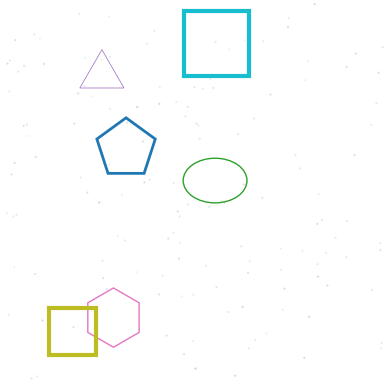[{"shape": "pentagon", "thickness": 2, "radius": 0.4, "center": [0.327, 0.614]}, {"shape": "oval", "thickness": 1, "radius": 0.41, "center": [0.559, 0.531]}, {"shape": "triangle", "thickness": 0.5, "radius": 0.33, "center": [0.265, 0.805]}, {"shape": "hexagon", "thickness": 1, "radius": 0.38, "center": [0.295, 0.175]}, {"shape": "square", "thickness": 3, "radius": 0.3, "center": [0.189, 0.139]}, {"shape": "square", "thickness": 3, "radius": 0.42, "center": [0.562, 0.886]}]